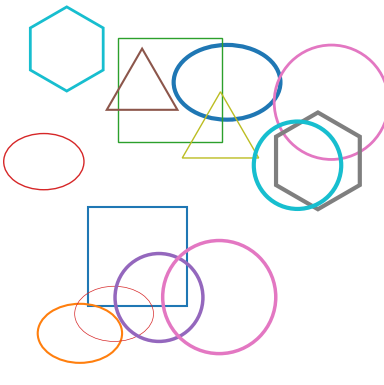[{"shape": "square", "thickness": 1.5, "radius": 0.64, "center": [0.357, 0.335]}, {"shape": "oval", "thickness": 3, "radius": 0.69, "center": [0.59, 0.786]}, {"shape": "oval", "thickness": 1.5, "radius": 0.55, "center": [0.208, 0.134]}, {"shape": "square", "thickness": 1, "radius": 0.67, "center": [0.443, 0.766]}, {"shape": "oval", "thickness": 1, "radius": 0.52, "center": [0.114, 0.58]}, {"shape": "oval", "thickness": 0.5, "radius": 0.51, "center": [0.296, 0.185]}, {"shape": "circle", "thickness": 2.5, "radius": 0.57, "center": [0.413, 0.227]}, {"shape": "triangle", "thickness": 1.5, "radius": 0.53, "center": [0.369, 0.768]}, {"shape": "circle", "thickness": 2.5, "radius": 0.73, "center": [0.569, 0.228]}, {"shape": "circle", "thickness": 2, "radius": 0.74, "center": [0.861, 0.734]}, {"shape": "hexagon", "thickness": 3, "radius": 0.63, "center": [0.826, 0.582]}, {"shape": "triangle", "thickness": 1, "radius": 0.57, "center": [0.573, 0.647]}, {"shape": "circle", "thickness": 3, "radius": 0.57, "center": [0.773, 0.571]}, {"shape": "hexagon", "thickness": 2, "radius": 0.55, "center": [0.173, 0.873]}]